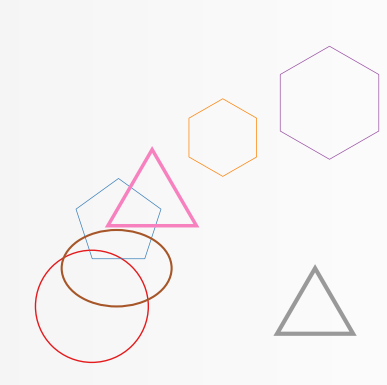[{"shape": "circle", "thickness": 1, "radius": 0.73, "center": [0.237, 0.204]}, {"shape": "pentagon", "thickness": 0.5, "radius": 0.58, "center": [0.306, 0.421]}, {"shape": "hexagon", "thickness": 0.5, "radius": 0.73, "center": [0.85, 0.733]}, {"shape": "hexagon", "thickness": 0.5, "radius": 0.5, "center": [0.575, 0.643]}, {"shape": "oval", "thickness": 1.5, "radius": 0.71, "center": [0.301, 0.303]}, {"shape": "triangle", "thickness": 2.5, "radius": 0.66, "center": [0.393, 0.48]}, {"shape": "triangle", "thickness": 3, "radius": 0.57, "center": [0.813, 0.19]}]